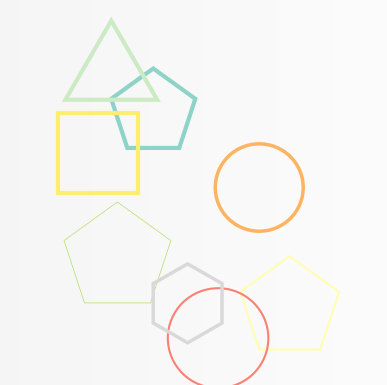[{"shape": "pentagon", "thickness": 3, "radius": 0.57, "center": [0.396, 0.708]}, {"shape": "pentagon", "thickness": 1.5, "radius": 0.67, "center": [0.748, 0.201]}, {"shape": "circle", "thickness": 1.5, "radius": 0.65, "center": [0.563, 0.122]}, {"shape": "circle", "thickness": 2.5, "radius": 0.57, "center": [0.669, 0.513]}, {"shape": "pentagon", "thickness": 0.5, "radius": 0.72, "center": [0.303, 0.33]}, {"shape": "hexagon", "thickness": 2.5, "radius": 0.51, "center": [0.484, 0.212]}, {"shape": "triangle", "thickness": 3, "radius": 0.68, "center": [0.287, 0.809]}, {"shape": "square", "thickness": 3, "radius": 0.52, "center": [0.254, 0.602]}]